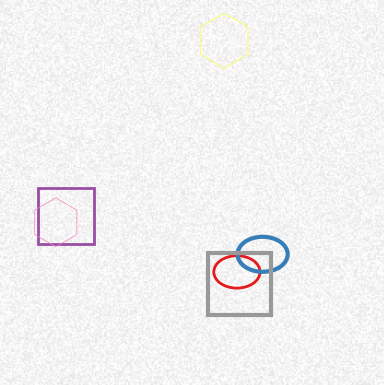[{"shape": "oval", "thickness": 2, "radius": 0.3, "center": [0.615, 0.294]}, {"shape": "oval", "thickness": 3, "radius": 0.33, "center": [0.682, 0.339]}, {"shape": "square", "thickness": 2, "radius": 0.37, "center": [0.171, 0.439]}, {"shape": "hexagon", "thickness": 0.5, "radius": 0.36, "center": [0.582, 0.894]}, {"shape": "hexagon", "thickness": 0.5, "radius": 0.32, "center": [0.145, 0.422]}, {"shape": "square", "thickness": 3, "radius": 0.41, "center": [0.621, 0.262]}]